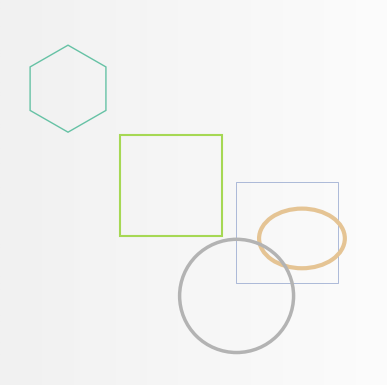[{"shape": "hexagon", "thickness": 1, "radius": 0.56, "center": [0.176, 0.77]}, {"shape": "square", "thickness": 0.5, "radius": 0.66, "center": [0.741, 0.397]}, {"shape": "square", "thickness": 1.5, "radius": 0.65, "center": [0.441, 0.518]}, {"shape": "oval", "thickness": 3, "radius": 0.55, "center": [0.779, 0.381]}, {"shape": "circle", "thickness": 2.5, "radius": 0.74, "center": [0.611, 0.231]}]